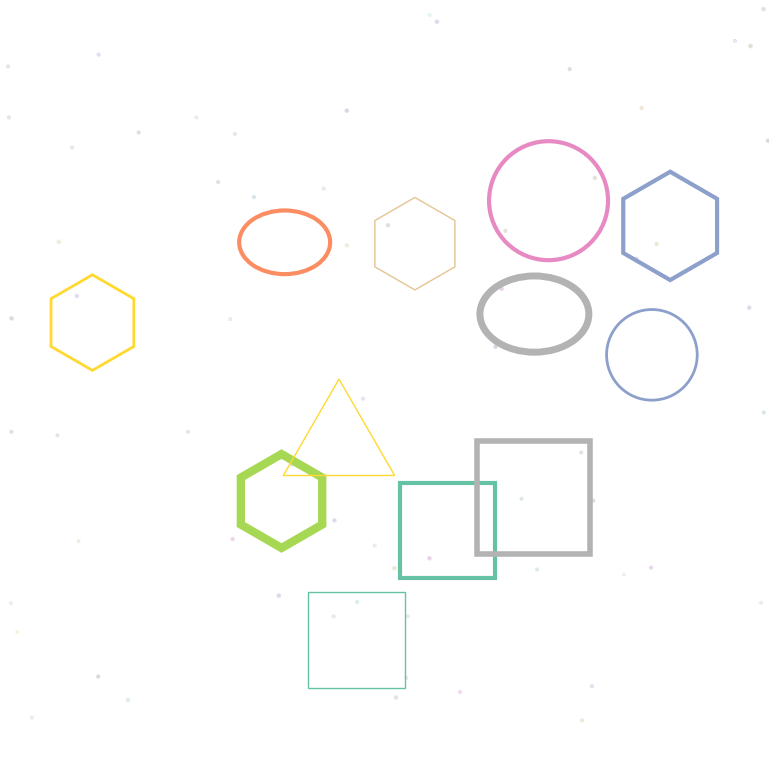[{"shape": "square", "thickness": 0.5, "radius": 0.31, "center": [0.463, 0.169]}, {"shape": "square", "thickness": 1.5, "radius": 0.31, "center": [0.581, 0.311]}, {"shape": "oval", "thickness": 1.5, "radius": 0.3, "center": [0.37, 0.685]}, {"shape": "circle", "thickness": 1, "radius": 0.29, "center": [0.847, 0.539]}, {"shape": "hexagon", "thickness": 1.5, "radius": 0.35, "center": [0.87, 0.707]}, {"shape": "circle", "thickness": 1.5, "radius": 0.39, "center": [0.712, 0.739]}, {"shape": "hexagon", "thickness": 3, "radius": 0.31, "center": [0.366, 0.349]}, {"shape": "triangle", "thickness": 0.5, "radius": 0.42, "center": [0.44, 0.424]}, {"shape": "hexagon", "thickness": 1, "radius": 0.31, "center": [0.12, 0.581]}, {"shape": "hexagon", "thickness": 0.5, "radius": 0.3, "center": [0.539, 0.684]}, {"shape": "oval", "thickness": 2.5, "radius": 0.35, "center": [0.694, 0.592]}, {"shape": "square", "thickness": 2, "radius": 0.37, "center": [0.693, 0.354]}]